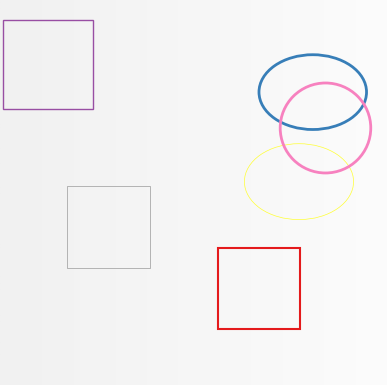[{"shape": "square", "thickness": 1.5, "radius": 0.53, "center": [0.667, 0.251]}, {"shape": "oval", "thickness": 2, "radius": 0.69, "center": [0.807, 0.761]}, {"shape": "square", "thickness": 1, "radius": 0.58, "center": [0.123, 0.833]}, {"shape": "oval", "thickness": 0.5, "radius": 0.7, "center": [0.772, 0.528]}, {"shape": "circle", "thickness": 2, "radius": 0.58, "center": [0.84, 0.668]}, {"shape": "square", "thickness": 0.5, "radius": 0.53, "center": [0.279, 0.41]}]